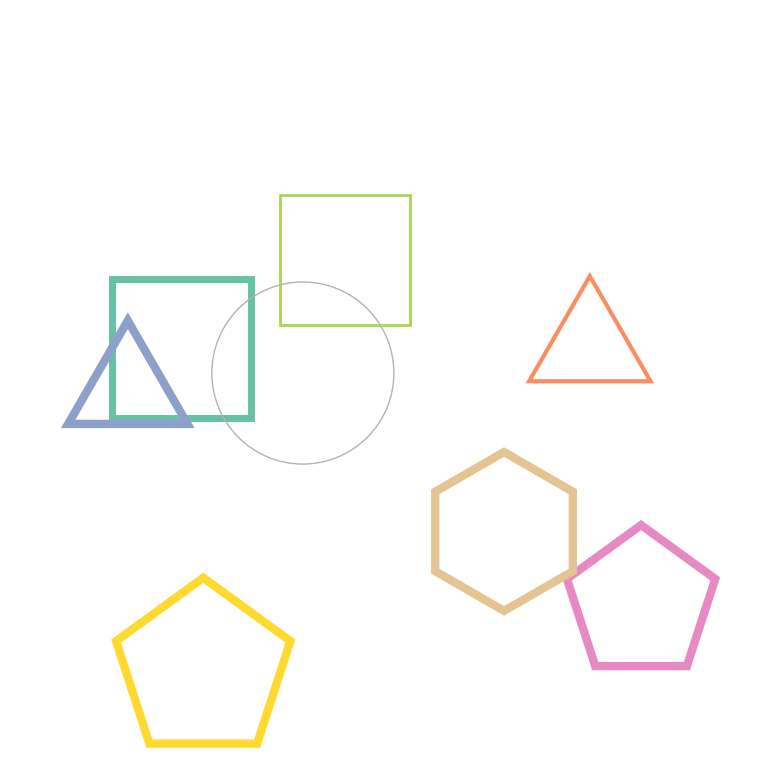[{"shape": "square", "thickness": 2.5, "radius": 0.45, "center": [0.236, 0.547]}, {"shape": "triangle", "thickness": 1.5, "radius": 0.46, "center": [0.766, 0.55]}, {"shape": "triangle", "thickness": 3, "radius": 0.45, "center": [0.166, 0.494]}, {"shape": "pentagon", "thickness": 3, "radius": 0.51, "center": [0.833, 0.217]}, {"shape": "square", "thickness": 1, "radius": 0.42, "center": [0.448, 0.663]}, {"shape": "pentagon", "thickness": 3, "radius": 0.6, "center": [0.264, 0.131]}, {"shape": "hexagon", "thickness": 3, "radius": 0.52, "center": [0.655, 0.31]}, {"shape": "circle", "thickness": 0.5, "radius": 0.59, "center": [0.393, 0.516]}]